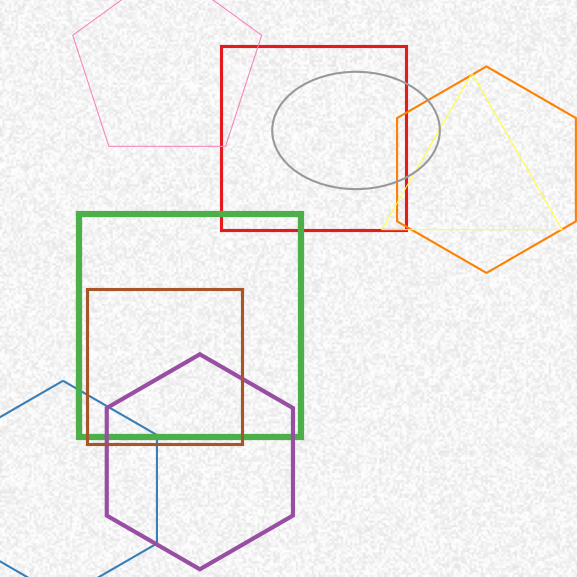[{"shape": "square", "thickness": 1.5, "radius": 0.8, "center": [0.543, 0.76]}, {"shape": "hexagon", "thickness": 1, "radius": 0.94, "center": [0.109, 0.152]}, {"shape": "square", "thickness": 3, "radius": 0.96, "center": [0.329, 0.436]}, {"shape": "hexagon", "thickness": 2, "radius": 0.93, "center": [0.346, 0.2]}, {"shape": "hexagon", "thickness": 1, "radius": 0.89, "center": [0.842, 0.705]}, {"shape": "triangle", "thickness": 0.5, "radius": 0.9, "center": [0.817, 0.692]}, {"shape": "square", "thickness": 1.5, "radius": 0.67, "center": [0.285, 0.365]}, {"shape": "pentagon", "thickness": 0.5, "radius": 0.86, "center": [0.29, 0.885]}, {"shape": "oval", "thickness": 1, "radius": 0.73, "center": [0.617, 0.773]}]